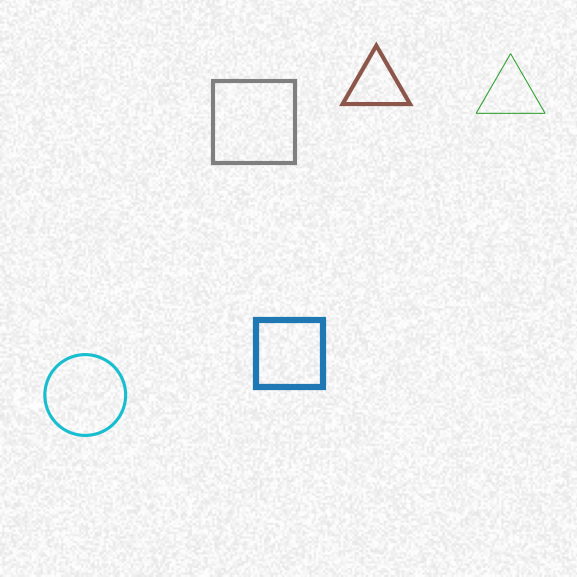[{"shape": "square", "thickness": 3, "radius": 0.29, "center": [0.501, 0.387]}, {"shape": "triangle", "thickness": 0.5, "radius": 0.34, "center": [0.884, 0.837]}, {"shape": "triangle", "thickness": 2, "radius": 0.34, "center": [0.652, 0.853]}, {"shape": "square", "thickness": 2, "radius": 0.36, "center": [0.44, 0.788]}, {"shape": "circle", "thickness": 1.5, "radius": 0.35, "center": [0.148, 0.315]}]